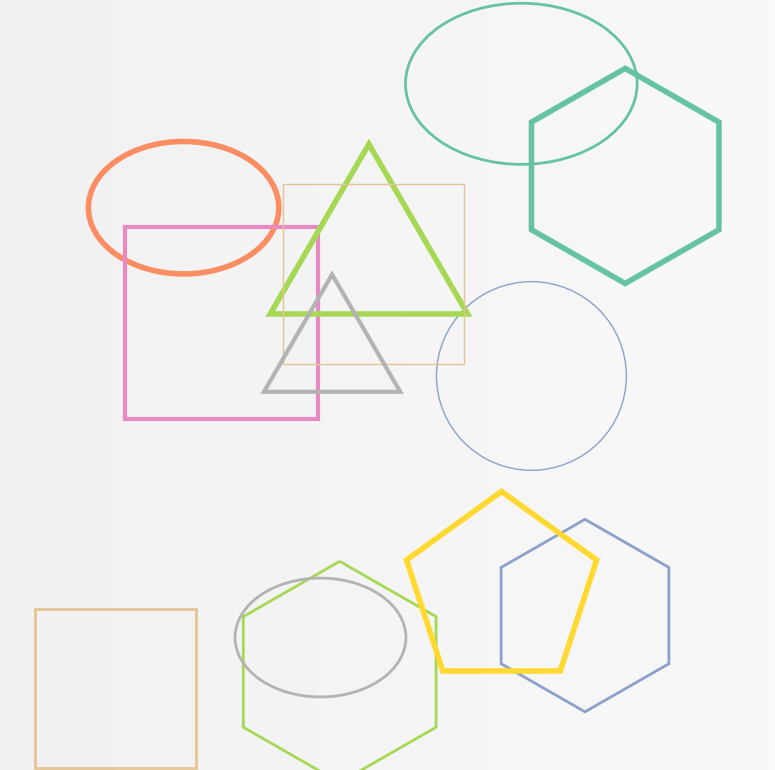[{"shape": "oval", "thickness": 1, "radius": 0.75, "center": [0.673, 0.891]}, {"shape": "hexagon", "thickness": 2, "radius": 0.7, "center": [0.807, 0.772]}, {"shape": "oval", "thickness": 2, "radius": 0.61, "center": [0.237, 0.73]}, {"shape": "circle", "thickness": 0.5, "radius": 0.61, "center": [0.686, 0.512]}, {"shape": "hexagon", "thickness": 1, "radius": 0.63, "center": [0.755, 0.201]}, {"shape": "square", "thickness": 1.5, "radius": 0.62, "center": [0.286, 0.58]}, {"shape": "hexagon", "thickness": 1, "radius": 0.72, "center": [0.438, 0.127]}, {"shape": "triangle", "thickness": 2, "radius": 0.74, "center": [0.476, 0.666]}, {"shape": "pentagon", "thickness": 2, "radius": 0.64, "center": [0.647, 0.233]}, {"shape": "square", "thickness": 1, "radius": 0.52, "center": [0.15, 0.106]}, {"shape": "square", "thickness": 0.5, "radius": 0.59, "center": [0.482, 0.644]}, {"shape": "triangle", "thickness": 1.5, "radius": 0.51, "center": [0.429, 0.542]}, {"shape": "oval", "thickness": 1, "radius": 0.55, "center": [0.414, 0.172]}]